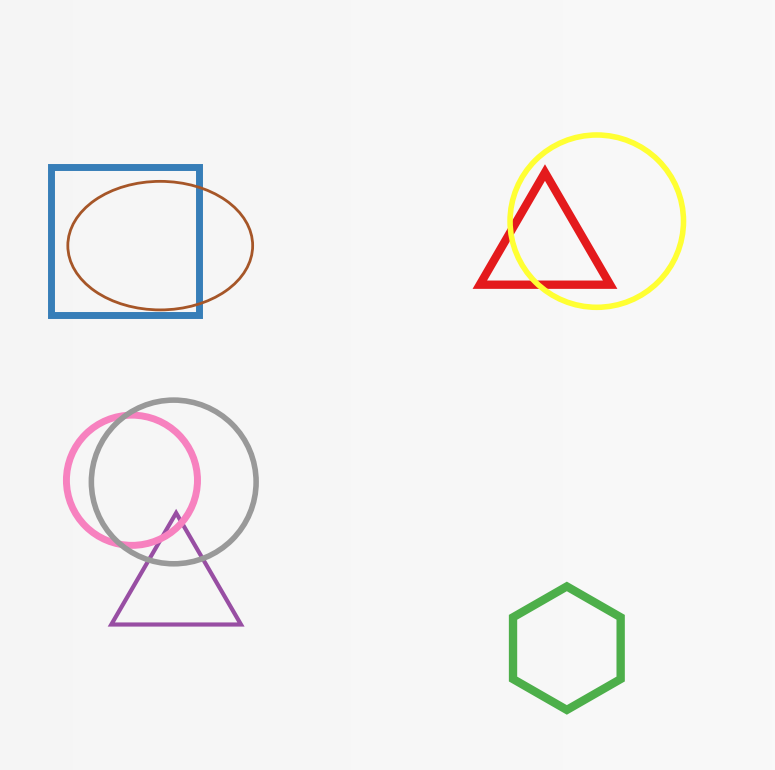[{"shape": "triangle", "thickness": 3, "radius": 0.49, "center": [0.703, 0.679]}, {"shape": "square", "thickness": 2.5, "radius": 0.48, "center": [0.162, 0.687]}, {"shape": "hexagon", "thickness": 3, "radius": 0.4, "center": [0.731, 0.158]}, {"shape": "triangle", "thickness": 1.5, "radius": 0.48, "center": [0.227, 0.237]}, {"shape": "circle", "thickness": 2, "radius": 0.56, "center": [0.77, 0.713]}, {"shape": "oval", "thickness": 1, "radius": 0.6, "center": [0.207, 0.681]}, {"shape": "circle", "thickness": 2.5, "radius": 0.42, "center": [0.17, 0.376]}, {"shape": "circle", "thickness": 2, "radius": 0.53, "center": [0.224, 0.374]}]